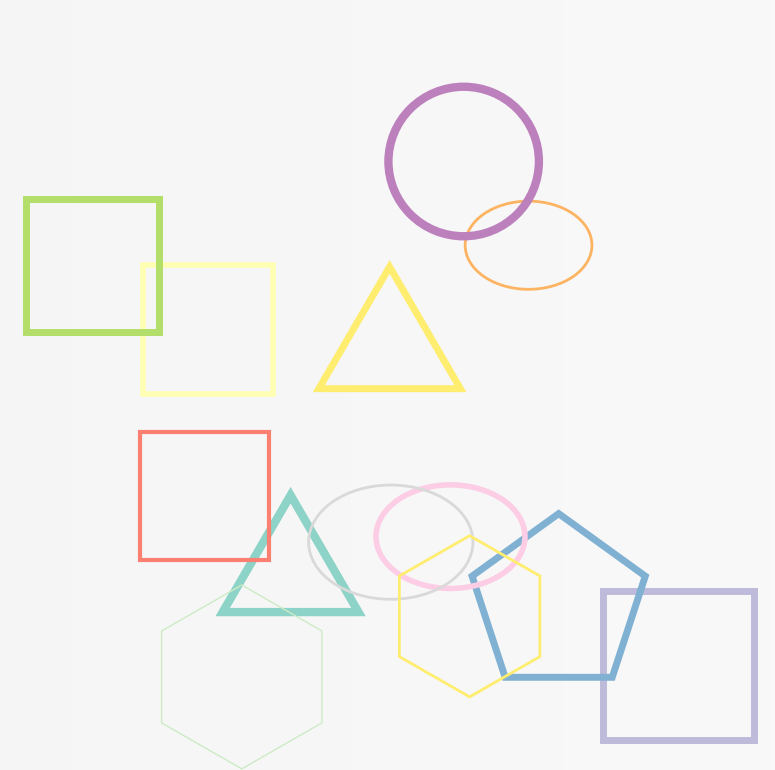[{"shape": "triangle", "thickness": 3, "radius": 0.51, "center": [0.375, 0.256]}, {"shape": "square", "thickness": 2, "radius": 0.42, "center": [0.268, 0.572]}, {"shape": "square", "thickness": 2.5, "radius": 0.49, "center": [0.876, 0.136]}, {"shape": "square", "thickness": 1.5, "radius": 0.42, "center": [0.264, 0.356]}, {"shape": "pentagon", "thickness": 2.5, "radius": 0.59, "center": [0.721, 0.215]}, {"shape": "oval", "thickness": 1, "radius": 0.41, "center": [0.682, 0.682]}, {"shape": "square", "thickness": 2.5, "radius": 0.43, "center": [0.12, 0.655]}, {"shape": "oval", "thickness": 2, "radius": 0.48, "center": [0.581, 0.303]}, {"shape": "oval", "thickness": 1, "radius": 0.53, "center": [0.504, 0.296]}, {"shape": "circle", "thickness": 3, "radius": 0.49, "center": [0.598, 0.79]}, {"shape": "hexagon", "thickness": 0.5, "radius": 0.6, "center": [0.312, 0.121]}, {"shape": "triangle", "thickness": 2.5, "radius": 0.53, "center": [0.503, 0.548]}, {"shape": "hexagon", "thickness": 1, "radius": 0.52, "center": [0.606, 0.2]}]